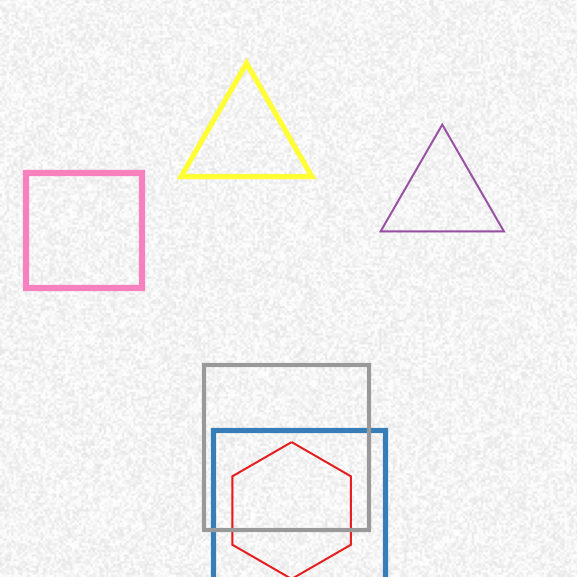[{"shape": "hexagon", "thickness": 1, "radius": 0.59, "center": [0.505, 0.115]}, {"shape": "square", "thickness": 2.5, "radius": 0.74, "center": [0.518, 0.106]}, {"shape": "triangle", "thickness": 1, "radius": 0.62, "center": [0.766, 0.66]}, {"shape": "triangle", "thickness": 2.5, "radius": 0.65, "center": [0.427, 0.759]}, {"shape": "square", "thickness": 3, "radius": 0.5, "center": [0.145, 0.6]}, {"shape": "square", "thickness": 2, "radius": 0.72, "center": [0.497, 0.224]}]